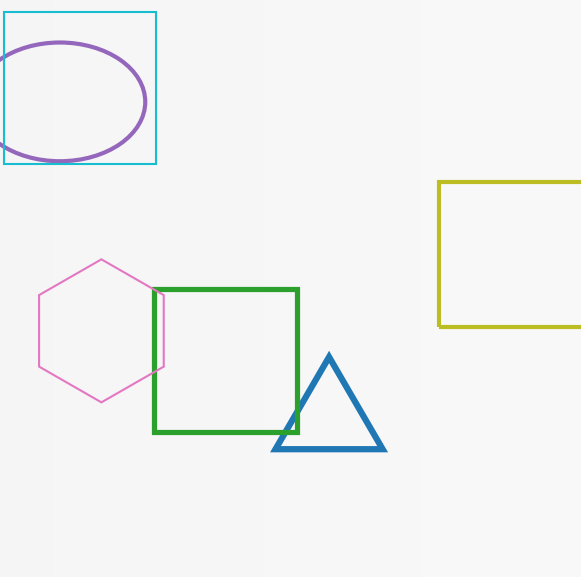[{"shape": "triangle", "thickness": 3, "radius": 0.53, "center": [0.566, 0.275]}, {"shape": "square", "thickness": 2.5, "radius": 0.62, "center": [0.388, 0.374]}, {"shape": "oval", "thickness": 2, "radius": 0.73, "center": [0.103, 0.823]}, {"shape": "hexagon", "thickness": 1, "radius": 0.62, "center": [0.174, 0.426]}, {"shape": "square", "thickness": 2, "radius": 0.63, "center": [0.882, 0.559]}, {"shape": "square", "thickness": 1, "radius": 0.66, "center": [0.138, 0.847]}]